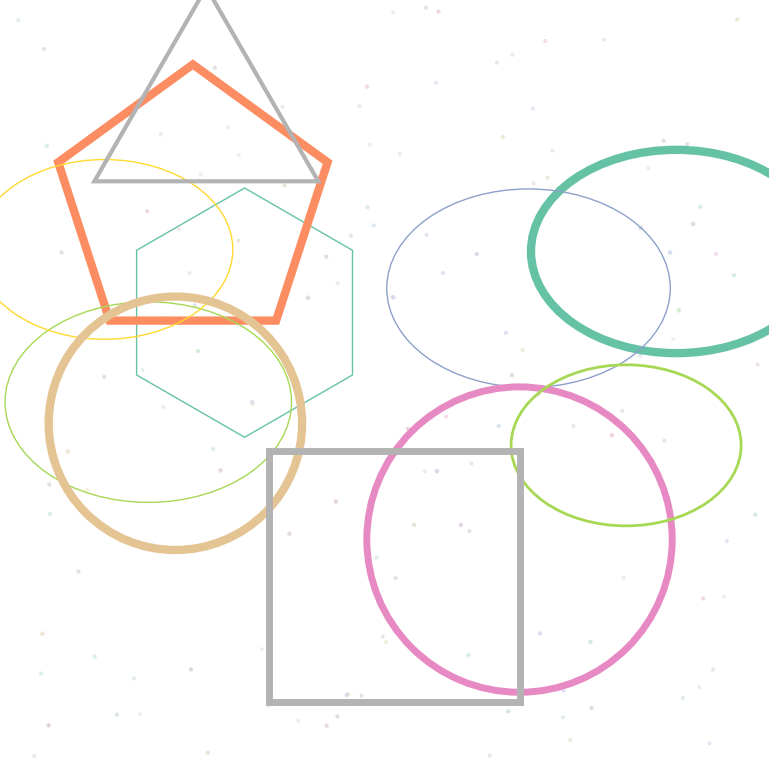[{"shape": "hexagon", "thickness": 0.5, "radius": 0.81, "center": [0.318, 0.594]}, {"shape": "oval", "thickness": 3, "radius": 0.94, "center": [0.878, 0.673]}, {"shape": "pentagon", "thickness": 3, "radius": 0.92, "center": [0.25, 0.732]}, {"shape": "oval", "thickness": 0.5, "radius": 0.92, "center": [0.686, 0.626]}, {"shape": "circle", "thickness": 2.5, "radius": 0.99, "center": [0.675, 0.299]}, {"shape": "oval", "thickness": 1, "radius": 0.75, "center": [0.813, 0.422]}, {"shape": "oval", "thickness": 0.5, "radius": 0.93, "center": [0.193, 0.478]}, {"shape": "oval", "thickness": 0.5, "radius": 0.83, "center": [0.136, 0.676]}, {"shape": "circle", "thickness": 3, "radius": 0.82, "center": [0.228, 0.45]}, {"shape": "triangle", "thickness": 1.5, "radius": 0.84, "center": [0.268, 0.848]}, {"shape": "square", "thickness": 2.5, "radius": 0.82, "center": [0.513, 0.252]}]